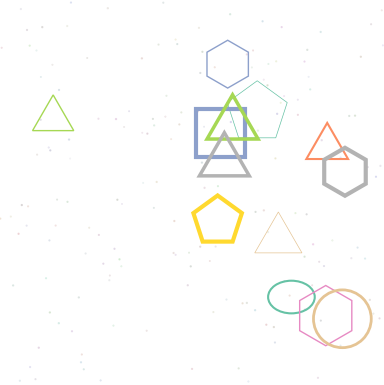[{"shape": "pentagon", "thickness": 0.5, "radius": 0.41, "center": [0.668, 0.708]}, {"shape": "oval", "thickness": 1.5, "radius": 0.3, "center": [0.757, 0.228]}, {"shape": "triangle", "thickness": 1.5, "radius": 0.31, "center": [0.85, 0.618]}, {"shape": "hexagon", "thickness": 1, "radius": 0.31, "center": [0.591, 0.833]}, {"shape": "square", "thickness": 3, "radius": 0.32, "center": [0.572, 0.654]}, {"shape": "hexagon", "thickness": 1, "radius": 0.39, "center": [0.846, 0.18]}, {"shape": "triangle", "thickness": 2.5, "radius": 0.38, "center": [0.604, 0.677]}, {"shape": "triangle", "thickness": 1, "radius": 0.31, "center": [0.138, 0.692]}, {"shape": "pentagon", "thickness": 3, "radius": 0.33, "center": [0.565, 0.426]}, {"shape": "circle", "thickness": 2, "radius": 0.38, "center": [0.889, 0.172]}, {"shape": "triangle", "thickness": 0.5, "radius": 0.35, "center": [0.723, 0.379]}, {"shape": "hexagon", "thickness": 3, "radius": 0.31, "center": [0.896, 0.554]}, {"shape": "triangle", "thickness": 2.5, "radius": 0.37, "center": [0.583, 0.581]}]